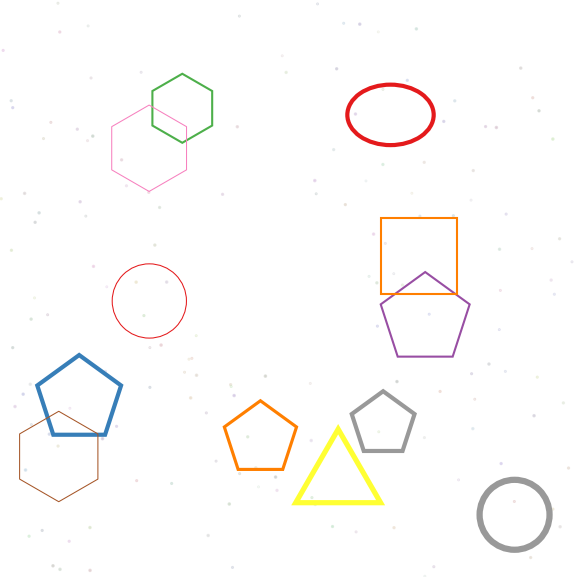[{"shape": "oval", "thickness": 2, "radius": 0.37, "center": [0.676, 0.8]}, {"shape": "circle", "thickness": 0.5, "radius": 0.32, "center": [0.259, 0.478]}, {"shape": "pentagon", "thickness": 2, "radius": 0.38, "center": [0.137, 0.308]}, {"shape": "hexagon", "thickness": 1, "radius": 0.3, "center": [0.316, 0.812]}, {"shape": "pentagon", "thickness": 1, "radius": 0.4, "center": [0.736, 0.447]}, {"shape": "pentagon", "thickness": 1.5, "radius": 0.33, "center": [0.451, 0.239]}, {"shape": "square", "thickness": 1, "radius": 0.33, "center": [0.725, 0.556]}, {"shape": "triangle", "thickness": 2.5, "radius": 0.42, "center": [0.586, 0.171]}, {"shape": "hexagon", "thickness": 0.5, "radius": 0.39, "center": [0.102, 0.209]}, {"shape": "hexagon", "thickness": 0.5, "radius": 0.37, "center": [0.258, 0.742]}, {"shape": "pentagon", "thickness": 2, "radius": 0.29, "center": [0.663, 0.264]}, {"shape": "circle", "thickness": 3, "radius": 0.3, "center": [0.891, 0.108]}]